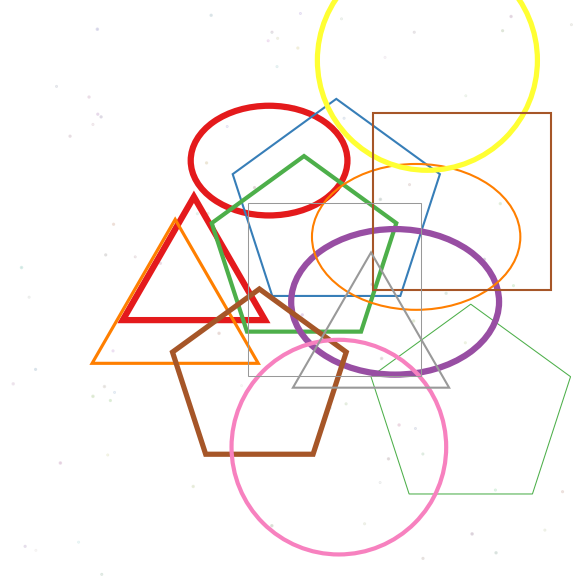[{"shape": "oval", "thickness": 3, "radius": 0.68, "center": [0.466, 0.721]}, {"shape": "triangle", "thickness": 3, "radius": 0.71, "center": [0.336, 0.516]}, {"shape": "pentagon", "thickness": 1, "radius": 0.94, "center": [0.582, 0.639]}, {"shape": "pentagon", "thickness": 0.5, "radius": 0.91, "center": [0.815, 0.291]}, {"shape": "pentagon", "thickness": 2, "radius": 0.84, "center": [0.526, 0.561]}, {"shape": "oval", "thickness": 3, "radius": 0.9, "center": [0.684, 0.476]}, {"shape": "oval", "thickness": 1, "radius": 0.9, "center": [0.721, 0.589]}, {"shape": "triangle", "thickness": 1.5, "radius": 0.83, "center": [0.303, 0.453]}, {"shape": "circle", "thickness": 2.5, "radius": 0.95, "center": [0.74, 0.895]}, {"shape": "square", "thickness": 1, "radius": 0.77, "center": [0.8, 0.65]}, {"shape": "pentagon", "thickness": 2.5, "radius": 0.79, "center": [0.449, 0.341]}, {"shape": "circle", "thickness": 2, "radius": 0.93, "center": [0.587, 0.225]}, {"shape": "triangle", "thickness": 1, "radius": 0.78, "center": [0.642, 0.406]}, {"shape": "square", "thickness": 0.5, "radius": 0.75, "center": [0.579, 0.498]}]